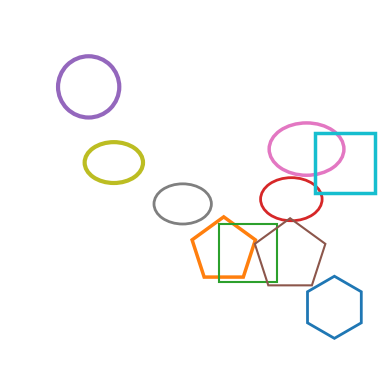[{"shape": "hexagon", "thickness": 2, "radius": 0.4, "center": [0.869, 0.202]}, {"shape": "pentagon", "thickness": 2.5, "radius": 0.43, "center": [0.581, 0.35]}, {"shape": "square", "thickness": 1.5, "radius": 0.37, "center": [0.643, 0.344]}, {"shape": "oval", "thickness": 2, "radius": 0.4, "center": [0.757, 0.483]}, {"shape": "circle", "thickness": 3, "radius": 0.4, "center": [0.23, 0.774]}, {"shape": "pentagon", "thickness": 1.5, "radius": 0.48, "center": [0.754, 0.337]}, {"shape": "oval", "thickness": 2.5, "radius": 0.49, "center": [0.796, 0.613]}, {"shape": "oval", "thickness": 2, "radius": 0.37, "center": [0.475, 0.47]}, {"shape": "oval", "thickness": 3, "radius": 0.38, "center": [0.296, 0.578]}, {"shape": "square", "thickness": 2.5, "radius": 0.39, "center": [0.897, 0.576]}]